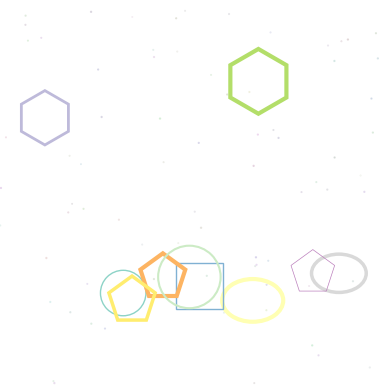[{"shape": "circle", "thickness": 1, "radius": 0.3, "center": [0.32, 0.239]}, {"shape": "oval", "thickness": 3, "radius": 0.4, "center": [0.656, 0.22]}, {"shape": "hexagon", "thickness": 2, "radius": 0.35, "center": [0.117, 0.694]}, {"shape": "square", "thickness": 1, "radius": 0.3, "center": [0.519, 0.257]}, {"shape": "pentagon", "thickness": 3, "radius": 0.31, "center": [0.423, 0.281]}, {"shape": "hexagon", "thickness": 3, "radius": 0.42, "center": [0.671, 0.789]}, {"shape": "oval", "thickness": 2.5, "radius": 0.36, "center": [0.88, 0.29]}, {"shape": "pentagon", "thickness": 0.5, "radius": 0.3, "center": [0.813, 0.292]}, {"shape": "circle", "thickness": 1.5, "radius": 0.41, "center": [0.492, 0.281]}, {"shape": "pentagon", "thickness": 2.5, "radius": 0.32, "center": [0.343, 0.22]}]